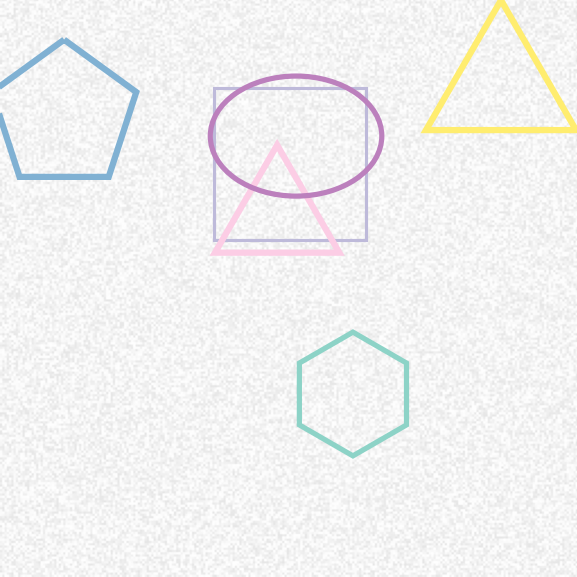[{"shape": "hexagon", "thickness": 2.5, "radius": 0.54, "center": [0.611, 0.317]}, {"shape": "square", "thickness": 1.5, "radius": 0.66, "center": [0.502, 0.715]}, {"shape": "pentagon", "thickness": 3, "radius": 0.66, "center": [0.111, 0.799]}, {"shape": "triangle", "thickness": 3, "radius": 0.62, "center": [0.48, 0.624]}, {"shape": "oval", "thickness": 2.5, "radius": 0.74, "center": [0.513, 0.763]}, {"shape": "triangle", "thickness": 3, "radius": 0.75, "center": [0.868, 0.849]}]